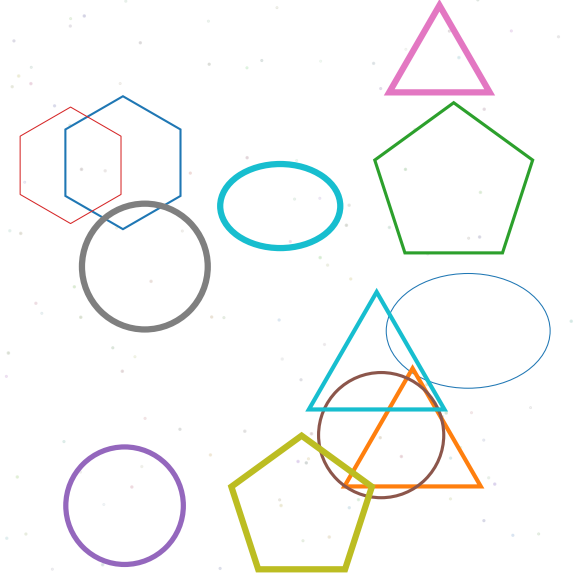[{"shape": "hexagon", "thickness": 1, "radius": 0.58, "center": [0.213, 0.717]}, {"shape": "oval", "thickness": 0.5, "radius": 0.71, "center": [0.811, 0.426]}, {"shape": "triangle", "thickness": 2, "radius": 0.68, "center": [0.714, 0.225]}, {"shape": "pentagon", "thickness": 1.5, "radius": 0.72, "center": [0.786, 0.678]}, {"shape": "hexagon", "thickness": 0.5, "radius": 0.5, "center": [0.122, 0.713]}, {"shape": "circle", "thickness": 2.5, "radius": 0.51, "center": [0.216, 0.123]}, {"shape": "circle", "thickness": 1.5, "radius": 0.54, "center": [0.66, 0.246]}, {"shape": "triangle", "thickness": 3, "radius": 0.5, "center": [0.761, 0.889]}, {"shape": "circle", "thickness": 3, "radius": 0.54, "center": [0.251, 0.538]}, {"shape": "pentagon", "thickness": 3, "radius": 0.64, "center": [0.522, 0.117]}, {"shape": "oval", "thickness": 3, "radius": 0.52, "center": [0.485, 0.642]}, {"shape": "triangle", "thickness": 2, "radius": 0.68, "center": [0.652, 0.358]}]